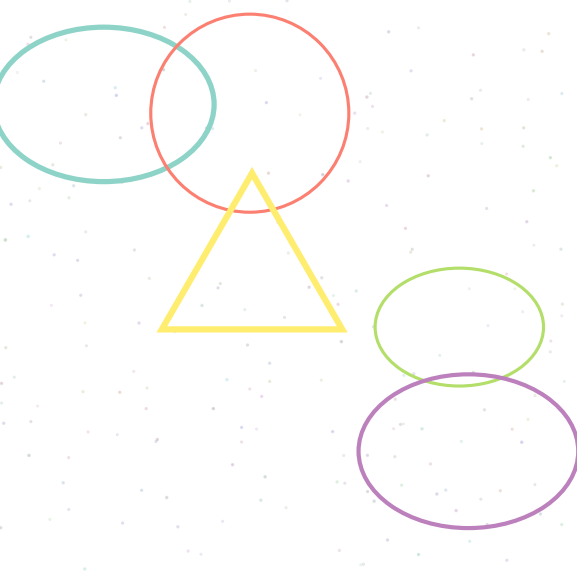[{"shape": "oval", "thickness": 2.5, "radius": 0.96, "center": [0.18, 0.818]}, {"shape": "circle", "thickness": 1.5, "radius": 0.86, "center": [0.433, 0.803]}, {"shape": "oval", "thickness": 1.5, "radius": 0.73, "center": [0.795, 0.433]}, {"shape": "oval", "thickness": 2, "radius": 0.95, "center": [0.811, 0.218]}, {"shape": "triangle", "thickness": 3, "radius": 0.9, "center": [0.436, 0.519]}]